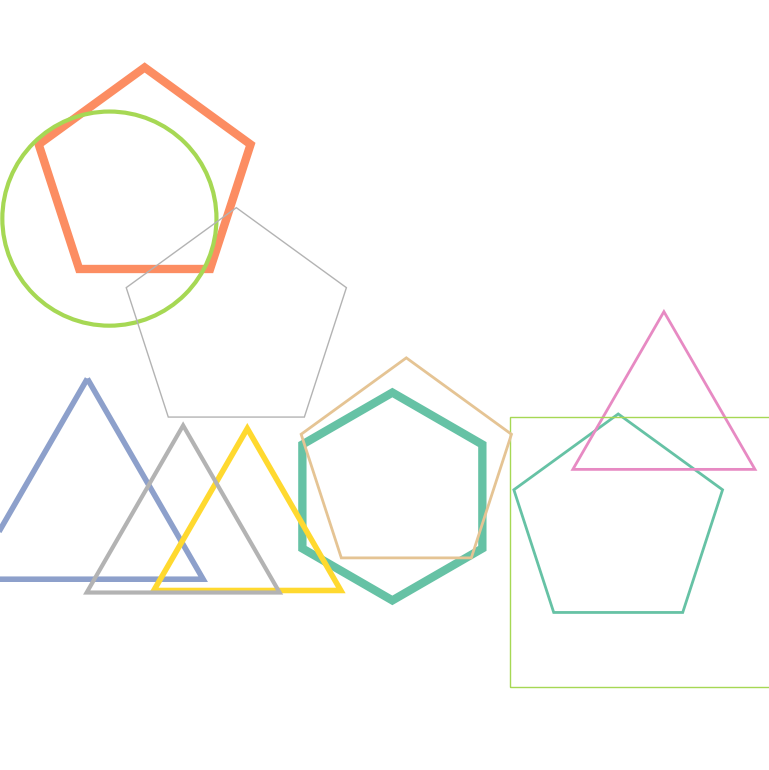[{"shape": "hexagon", "thickness": 3, "radius": 0.67, "center": [0.51, 0.355]}, {"shape": "pentagon", "thickness": 1, "radius": 0.71, "center": [0.803, 0.32]}, {"shape": "pentagon", "thickness": 3, "radius": 0.72, "center": [0.188, 0.768]}, {"shape": "triangle", "thickness": 2, "radius": 0.87, "center": [0.113, 0.335]}, {"shape": "triangle", "thickness": 1, "radius": 0.68, "center": [0.862, 0.459]}, {"shape": "circle", "thickness": 1.5, "radius": 0.7, "center": [0.142, 0.716]}, {"shape": "square", "thickness": 0.5, "radius": 0.87, "center": [0.837, 0.283]}, {"shape": "triangle", "thickness": 2, "radius": 0.7, "center": [0.321, 0.303]}, {"shape": "pentagon", "thickness": 1, "radius": 0.72, "center": [0.528, 0.392]}, {"shape": "pentagon", "thickness": 0.5, "radius": 0.75, "center": [0.307, 0.58]}, {"shape": "triangle", "thickness": 1.5, "radius": 0.72, "center": [0.238, 0.303]}]